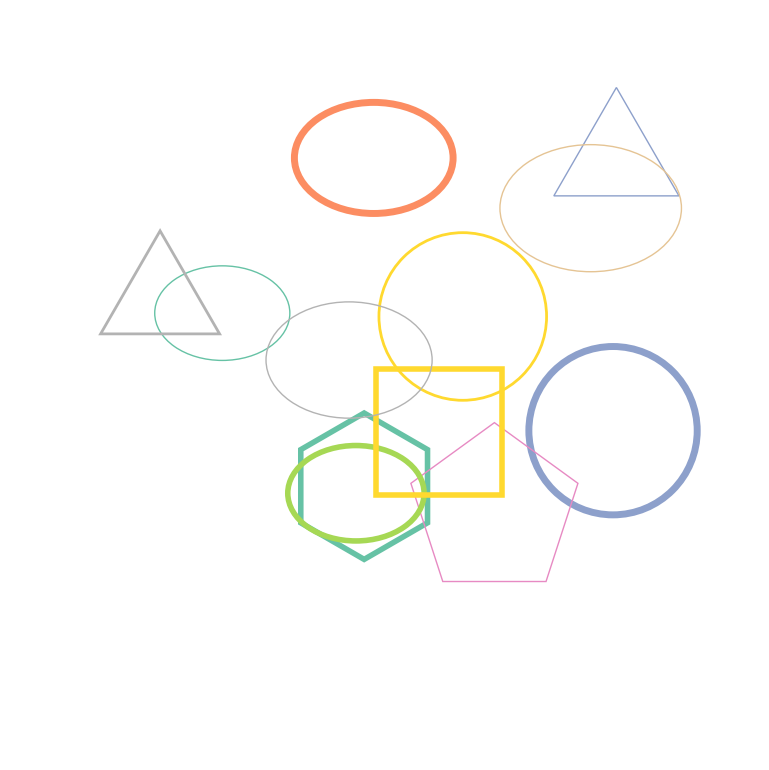[{"shape": "oval", "thickness": 0.5, "radius": 0.44, "center": [0.289, 0.593]}, {"shape": "hexagon", "thickness": 2, "radius": 0.48, "center": [0.473, 0.369]}, {"shape": "oval", "thickness": 2.5, "radius": 0.52, "center": [0.485, 0.795]}, {"shape": "circle", "thickness": 2.5, "radius": 0.55, "center": [0.796, 0.441]}, {"shape": "triangle", "thickness": 0.5, "radius": 0.47, "center": [0.801, 0.793]}, {"shape": "pentagon", "thickness": 0.5, "radius": 0.57, "center": [0.642, 0.337]}, {"shape": "oval", "thickness": 2, "radius": 0.44, "center": [0.462, 0.359]}, {"shape": "square", "thickness": 2, "radius": 0.41, "center": [0.57, 0.439]}, {"shape": "circle", "thickness": 1, "radius": 0.54, "center": [0.601, 0.589]}, {"shape": "oval", "thickness": 0.5, "radius": 0.59, "center": [0.767, 0.73]}, {"shape": "oval", "thickness": 0.5, "radius": 0.54, "center": [0.453, 0.532]}, {"shape": "triangle", "thickness": 1, "radius": 0.45, "center": [0.208, 0.611]}]